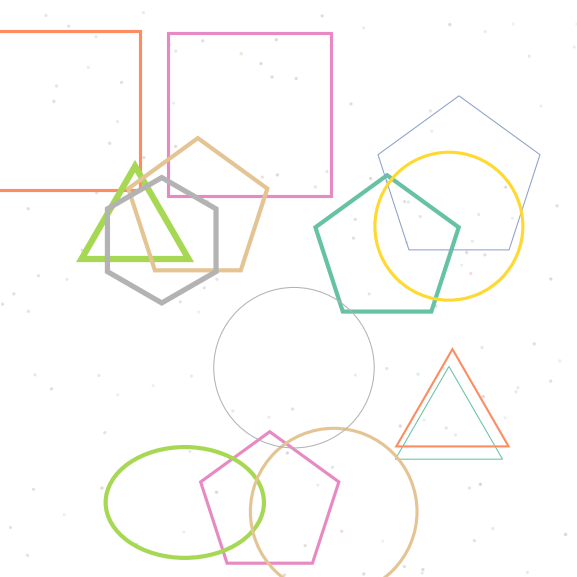[{"shape": "pentagon", "thickness": 2, "radius": 0.65, "center": [0.67, 0.565]}, {"shape": "triangle", "thickness": 0.5, "radius": 0.54, "center": [0.777, 0.258]}, {"shape": "triangle", "thickness": 1, "radius": 0.56, "center": [0.783, 0.282]}, {"shape": "square", "thickness": 1.5, "radius": 0.69, "center": [0.105, 0.807]}, {"shape": "pentagon", "thickness": 0.5, "radius": 0.74, "center": [0.795, 0.686]}, {"shape": "pentagon", "thickness": 1.5, "radius": 0.63, "center": [0.467, 0.126]}, {"shape": "square", "thickness": 1.5, "radius": 0.7, "center": [0.433, 0.801]}, {"shape": "oval", "thickness": 2, "radius": 0.69, "center": [0.32, 0.129]}, {"shape": "triangle", "thickness": 3, "radius": 0.54, "center": [0.234, 0.604]}, {"shape": "circle", "thickness": 1.5, "radius": 0.64, "center": [0.777, 0.607]}, {"shape": "pentagon", "thickness": 2, "radius": 0.63, "center": [0.343, 0.633]}, {"shape": "circle", "thickness": 1.5, "radius": 0.72, "center": [0.578, 0.113]}, {"shape": "hexagon", "thickness": 2.5, "radius": 0.54, "center": [0.28, 0.583]}, {"shape": "circle", "thickness": 0.5, "radius": 0.69, "center": [0.509, 0.362]}]